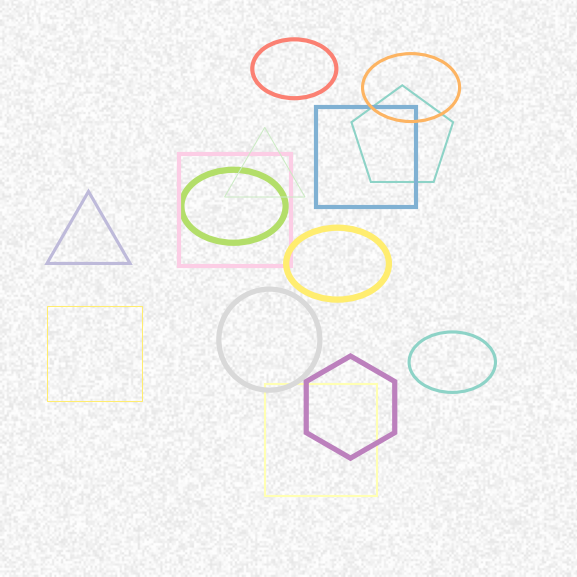[{"shape": "pentagon", "thickness": 1, "radius": 0.46, "center": [0.697, 0.759]}, {"shape": "oval", "thickness": 1.5, "radius": 0.37, "center": [0.783, 0.372]}, {"shape": "square", "thickness": 1, "radius": 0.48, "center": [0.555, 0.237]}, {"shape": "triangle", "thickness": 1.5, "radius": 0.42, "center": [0.153, 0.585]}, {"shape": "oval", "thickness": 2, "radius": 0.36, "center": [0.51, 0.88]}, {"shape": "square", "thickness": 2, "radius": 0.43, "center": [0.634, 0.727]}, {"shape": "oval", "thickness": 1.5, "radius": 0.42, "center": [0.712, 0.847]}, {"shape": "oval", "thickness": 3, "radius": 0.45, "center": [0.404, 0.642]}, {"shape": "square", "thickness": 2, "radius": 0.48, "center": [0.407, 0.636]}, {"shape": "circle", "thickness": 2.5, "radius": 0.44, "center": [0.466, 0.411]}, {"shape": "hexagon", "thickness": 2.5, "radius": 0.44, "center": [0.607, 0.294]}, {"shape": "triangle", "thickness": 0.5, "radius": 0.4, "center": [0.458, 0.698]}, {"shape": "square", "thickness": 0.5, "radius": 0.41, "center": [0.163, 0.387]}, {"shape": "oval", "thickness": 3, "radius": 0.44, "center": [0.585, 0.543]}]